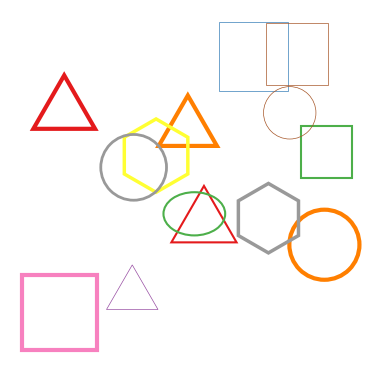[{"shape": "triangle", "thickness": 3, "radius": 0.46, "center": [0.167, 0.712]}, {"shape": "triangle", "thickness": 1.5, "radius": 0.49, "center": [0.53, 0.419]}, {"shape": "square", "thickness": 0.5, "radius": 0.45, "center": [0.659, 0.853]}, {"shape": "square", "thickness": 1.5, "radius": 0.34, "center": [0.848, 0.606]}, {"shape": "oval", "thickness": 1.5, "radius": 0.4, "center": [0.505, 0.445]}, {"shape": "triangle", "thickness": 0.5, "radius": 0.39, "center": [0.344, 0.235]}, {"shape": "circle", "thickness": 3, "radius": 0.46, "center": [0.843, 0.364]}, {"shape": "triangle", "thickness": 3, "radius": 0.44, "center": [0.488, 0.665]}, {"shape": "hexagon", "thickness": 2.5, "radius": 0.48, "center": [0.405, 0.596]}, {"shape": "square", "thickness": 0.5, "radius": 0.41, "center": [0.772, 0.86]}, {"shape": "circle", "thickness": 0.5, "radius": 0.34, "center": [0.753, 0.707]}, {"shape": "square", "thickness": 3, "radius": 0.49, "center": [0.153, 0.19]}, {"shape": "hexagon", "thickness": 2.5, "radius": 0.45, "center": [0.697, 0.433]}, {"shape": "circle", "thickness": 2, "radius": 0.43, "center": [0.347, 0.565]}]